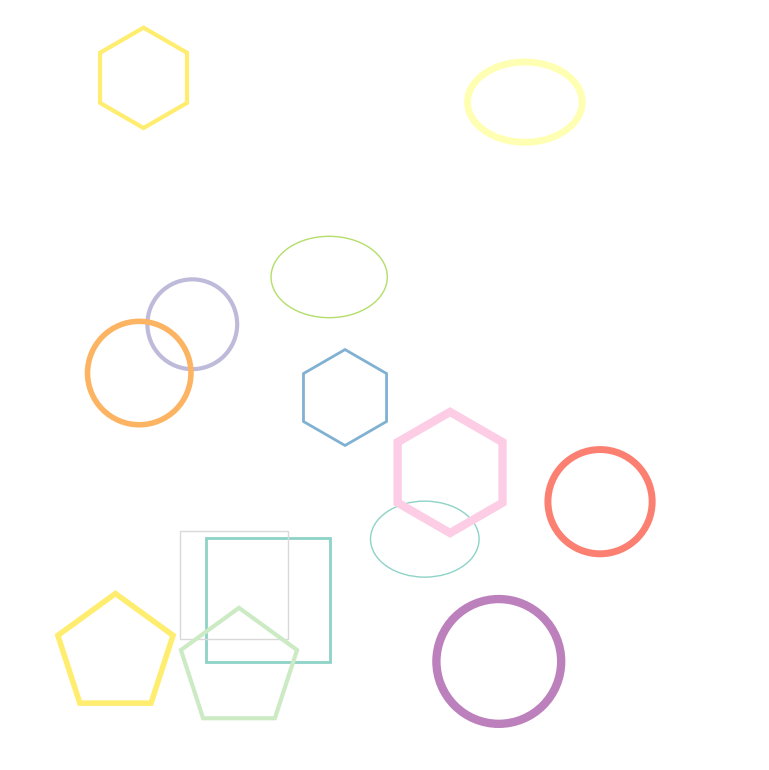[{"shape": "oval", "thickness": 0.5, "radius": 0.35, "center": [0.552, 0.3]}, {"shape": "square", "thickness": 1, "radius": 0.4, "center": [0.349, 0.221]}, {"shape": "oval", "thickness": 2.5, "radius": 0.37, "center": [0.682, 0.867]}, {"shape": "circle", "thickness": 1.5, "radius": 0.29, "center": [0.25, 0.579]}, {"shape": "circle", "thickness": 2.5, "radius": 0.34, "center": [0.779, 0.348]}, {"shape": "hexagon", "thickness": 1, "radius": 0.31, "center": [0.448, 0.484]}, {"shape": "circle", "thickness": 2, "radius": 0.34, "center": [0.181, 0.516]}, {"shape": "oval", "thickness": 0.5, "radius": 0.38, "center": [0.428, 0.64]}, {"shape": "hexagon", "thickness": 3, "radius": 0.39, "center": [0.585, 0.386]}, {"shape": "square", "thickness": 0.5, "radius": 0.35, "center": [0.304, 0.241]}, {"shape": "circle", "thickness": 3, "radius": 0.41, "center": [0.648, 0.141]}, {"shape": "pentagon", "thickness": 1.5, "radius": 0.4, "center": [0.31, 0.131]}, {"shape": "pentagon", "thickness": 2, "radius": 0.39, "center": [0.15, 0.151]}, {"shape": "hexagon", "thickness": 1.5, "radius": 0.33, "center": [0.186, 0.899]}]